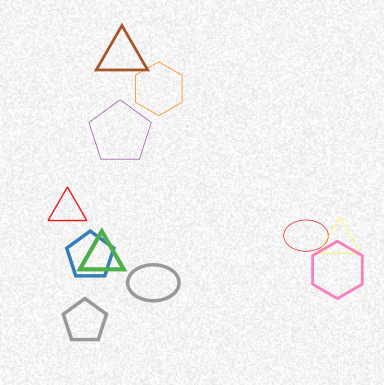[{"shape": "oval", "thickness": 0.5, "radius": 0.29, "center": [0.795, 0.388]}, {"shape": "triangle", "thickness": 1, "radius": 0.29, "center": [0.175, 0.456]}, {"shape": "pentagon", "thickness": 2.5, "radius": 0.32, "center": [0.234, 0.336]}, {"shape": "triangle", "thickness": 3, "radius": 0.33, "center": [0.264, 0.333]}, {"shape": "pentagon", "thickness": 0.5, "radius": 0.43, "center": [0.312, 0.656]}, {"shape": "hexagon", "thickness": 0.5, "radius": 0.35, "center": [0.412, 0.77]}, {"shape": "triangle", "thickness": 0.5, "radius": 0.32, "center": [0.882, 0.373]}, {"shape": "triangle", "thickness": 2, "radius": 0.39, "center": [0.317, 0.857]}, {"shape": "hexagon", "thickness": 2, "radius": 0.37, "center": [0.876, 0.299]}, {"shape": "pentagon", "thickness": 2.5, "radius": 0.29, "center": [0.221, 0.166]}, {"shape": "oval", "thickness": 2.5, "radius": 0.33, "center": [0.398, 0.266]}]